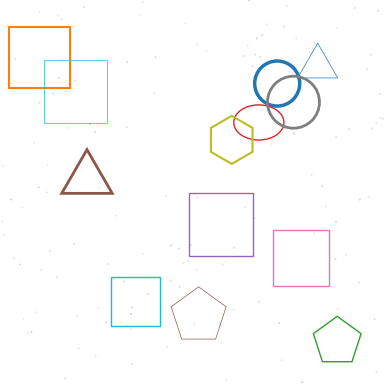[{"shape": "circle", "thickness": 2.5, "radius": 0.29, "center": [0.72, 0.783]}, {"shape": "triangle", "thickness": 0.5, "radius": 0.3, "center": [0.825, 0.828]}, {"shape": "square", "thickness": 1.5, "radius": 0.4, "center": [0.103, 0.852]}, {"shape": "pentagon", "thickness": 1, "radius": 0.33, "center": [0.876, 0.113]}, {"shape": "oval", "thickness": 1, "radius": 0.33, "center": [0.672, 0.682]}, {"shape": "square", "thickness": 1, "radius": 0.41, "center": [0.573, 0.417]}, {"shape": "pentagon", "thickness": 0.5, "radius": 0.38, "center": [0.516, 0.18]}, {"shape": "triangle", "thickness": 2, "radius": 0.38, "center": [0.226, 0.536]}, {"shape": "square", "thickness": 1, "radius": 0.37, "center": [0.782, 0.33]}, {"shape": "circle", "thickness": 2, "radius": 0.34, "center": [0.762, 0.735]}, {"shape": "hexagon", "thickness": 1.5, "radius": 0.31, "center": [0.602, 0.637]}, {"shape": "square", "thickness": 1, "radius": 0.32, "center": [0.351, 0.216]}, {"shape": "square", "thickness": 0.5, "radius": 0.41, "center": [0.197, 0.763]}]